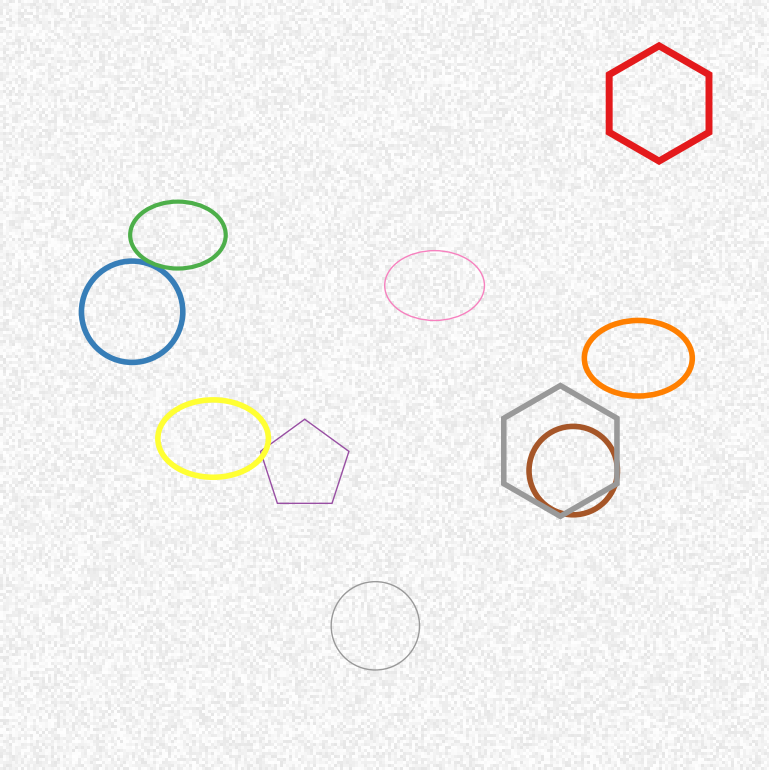[{"shape": "hexagon", "thickness": 2.5, "radius": 0.37, "center": [0.856, 0.866]}, {"shape": "circle", "thickness": 2, "radius": 0.33, "center": [0.172, 0.595]}, {"shape": "oval", "thickness": 1.5, "radius": 0.31, "center": [0.231, 0.695]}, {"shape": "pentagon", "thickness": 0.5, "radius": 0.3, "center": [0.396, 0.395]}, {"shape": "oval", "thickness": 2, "radius": 0.35, "center": [0.829, 0.535]}, {"shape": "oval", "thickness": 2, "radius": 0.36, "center": [0.277, 0.43]}, {"shape": "circle", "thickness": 2, "radius": 0.29, "center": [0.744, 0.389]}, {"shape": "oval", "thickness": 0.5, "radius": 0.32, "center": [0.564, 0.629]}, {"shape": "circle", "thickness": 0.5, "radius": 0.29, "center": [0.487, 0.187]}, {"shape": "hexagon", "thickness": 2, "radius": 0.42, "center": [0.728, 0.414]}]